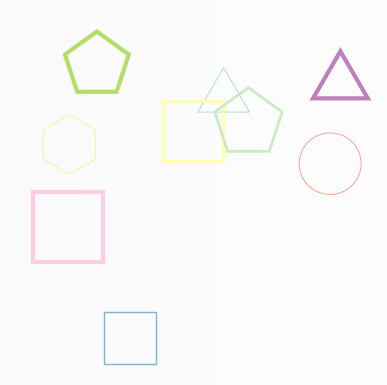[{"shape": "triangle", "thickness": 0.5, "radius": 0.38, "center": [0.577, 0.747]}, {"shape": "square", "thickness": 2.5, "radius": 0.38, "center": [0.498, 0.66]}, {"shape": "circle", "thickness": 0.5, "radius": 0.4, "center": [0.852, 0.575]}, {"shape": "square", "thickness": 1, "radius": 0.33, "center": [0.334, 0.122]}, {"shape": "pentagon", "thickness": 3, "radius": 0.43, "center": [0.25, 0.832]}, {"shape": "square", "thickness": 3, "radius": 0.45, "center": [0.175, 0.411]}, {"shape": "triangle", "thickness": 3, "radius": 0.41, "center": [0.878, 0.785]}, {"shape": "pentagon", "thickness": 2, "radius": 0.46, "center": [0.641, 0.681]}, {"shape": "hexagon", "thickness": 0.5, "radius": 0.39, "center": [0.179, 0.625]}]